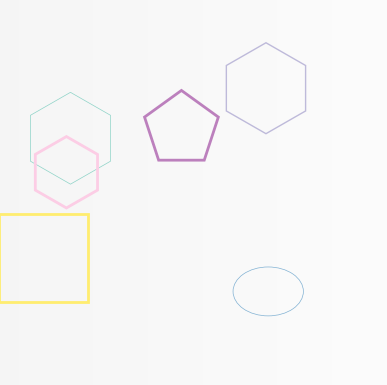[{"shape": "hexagon", "thickness": 0.5, "radius": 0.6, "center": [0.182, 0.641]}, {"shape": "hexagon", "thickness": 1, "radius": 0.59, "center": [0.686, 0.771]}, {"shape": "oval", "thickness": 0.5, "radius": 0.45, "center": [0.692, 0.243]}, {"shape": "hexagon", "thickness": 2, "radius": 0.46, "center": [0.171, 0.553]}, {"shape": "pentagon", "thickness": 2, "radius": 0.5, "center": [0.468, 0.665]}, {"shape": "square", "thickness": 2, "radius": 0.57, "center": [0.113, 0.33]}]